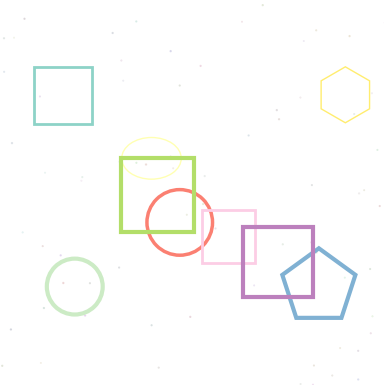[{"shape": "square", "thickness": 2, "radius": 0.38, "center": [0.163, 0.752]}, {"shape": "oval", "thickness": 1, "radius": 0.39, "center": [0.393, 0.589]}, {"shape": "circle", "thickness": 2.5, "radius": 0.43, "center": [0.467, 0.422]}, {"shape": "pentagon", "thickness": 3, "radius": 0.5, "center": [0.828, 0.255]}, {"shape": "square", "thickness": 3, "radius": 0.48, "center": [0.409, 0.494]}, {"shape": "square", "thickness": 2, "radius": 0.35, "center": [0.594, 0.385]}, {"shape": "square", "thickness": 3, "radius": 0.45, "center": [0.721, 0.319]}, {"shape": "circle", "thickness": 3, "radius": 0.36, "center": [0.194, 0.256]}, {"shape": "hexagon", "thickness": 1, "radius": 0.36, "center": [0.897, 0.754]}]